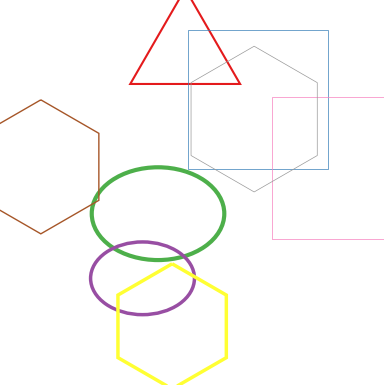[{"shape": "triangle", "thickness": 1.5, "radius": 0.82, "center": [0.481, 0.864]}, {"shape": "square", "thickness": 0.5, "radius": 0.91, "center": [0.671, 0.742]}, {"shape": "oval", "thickness": 3, "radius": 0.86, "center": [0.41, 0.445]}, {"shape": "oval", "thickness": 2.5, "radius": 0.67, "center": [0.37, 0.277]}, {"shape": "hexagon", "thickness": 2.5, "radius": 0.81, "center": [0.447, 0.152]}, {"shape": "hexagon", "thickness": 1, "radius": 0.87, "center": [0.106, 0.567]}, {"shape": "square", "thickness": 0.5, "radius": 0.93, "center": [0.891, 0.564]}, {"shape": "hexagon", "thickness": 0.5, "radius": 0.95, "center": [0.66, 0.691]}]